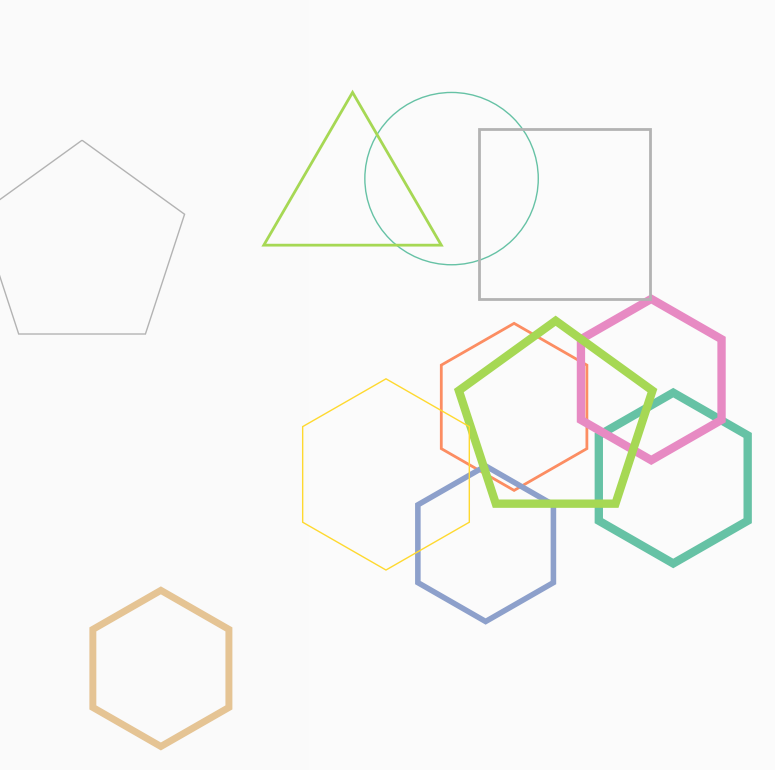[{"shape": "hexagon", "thickness": 3, "radius": 0.55, "center": [0.869, 0.379]}, {"shape": "circle", "thickness": 0.5, "radius": 0.56, "center": [0.583, 0.768]}, {"shape": "hexagon", "thickness": 1, "radius": 0.54, "center": [0.663, 0.472]}, {"shape": "hexagon", "thickness": 2, "radius": 0.5, "center": [0.627, 0.294]}, {"shape": "hexagon", "thickness": 3, "radius": 0.52, "center": [0.84, 0.507]}, {"shape": "pentagon", "thickness": 3, "radius": 0.66, "center": [0.717, 0.452]}, {"shape": "triangle", "thickness": 1, "radius": 0.66, "center": [0.455, 0.748]}, {"shape": "hexagon", "thickness": 0.5, "radius": 0.62, "center": [0.498, 0.384]}, {"shape": "hexagon", "thickness": 2.5, "radius": 0.51, "center": [0.208, 0.132]}, {"shape": "pentagon", "thickness": 0.5, "radius": 0.7, "center": [0.106, 0.679]}, {"shape": "square", "thickness": 1, "radius": 0.55, "center": [0.728, 0.722]}]